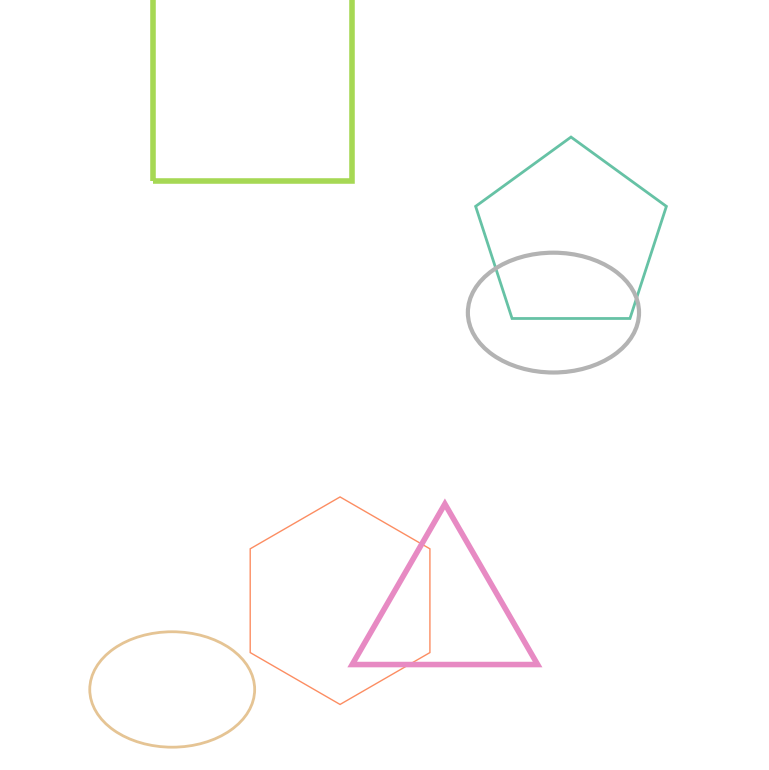[{"shape": "pentagon", "thickness": 1, "radius": 0.65, "center": [0.742, 0.692]}, {"shape": "hexagon", "thickness": 0.5, "radius": 0.67, "center": [0.442, 0.22]}, {"shape": "triangle", "thickness": 2, "radius": 0.7, "center": [0.578, 0.206]}, {"shape": "square", "thickness": 2, "radius": 0.65, "center": [0.328, 0.895]}, {"shape": "oval", "thickness": 1, "radius": 0.54, "center": [0.224, 0.105]}, {"shape": "oval", "thickness": 1.5, "radius": 0.56, "center": [0.719, 0.594]}]